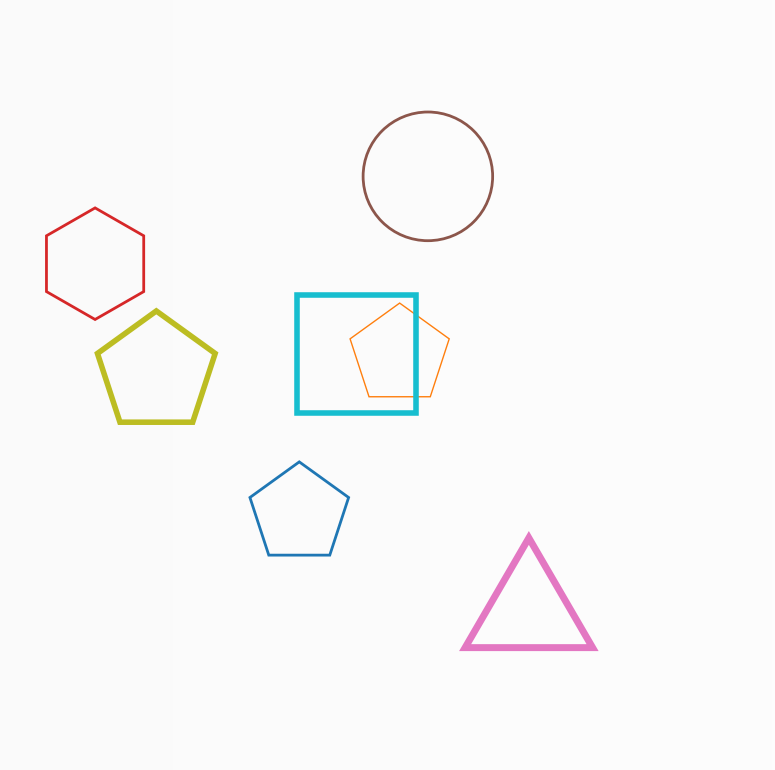[{"shape": "pentagon", "thickness": 1, "radius": 0.33, "center": [0.386, 0.333]}, {"shape": "pentagon", "thickness": 0.5, "radius": 0.34, "center": [0.516, 0.539]}, {"shape": "hexagon", "thickness": 1, "radius": 0.36, "center": [0.123, 0.658]}, {"shape": "circle", "thickness": 1, "radius": 0.42, "center": [0.552, 0.771]}, {"shape": "triangle", "thickness": 2.5, "radius": 0.47, "center": [0.682, 0.206]}, {"shape": "pentagon", "thickness": 2, "radius": 0.4, "center": [0.202, 0.516]}, {"shape": "square", "thickness": 2, "radius": 0.38, "center": [0.46, 0.54]}]